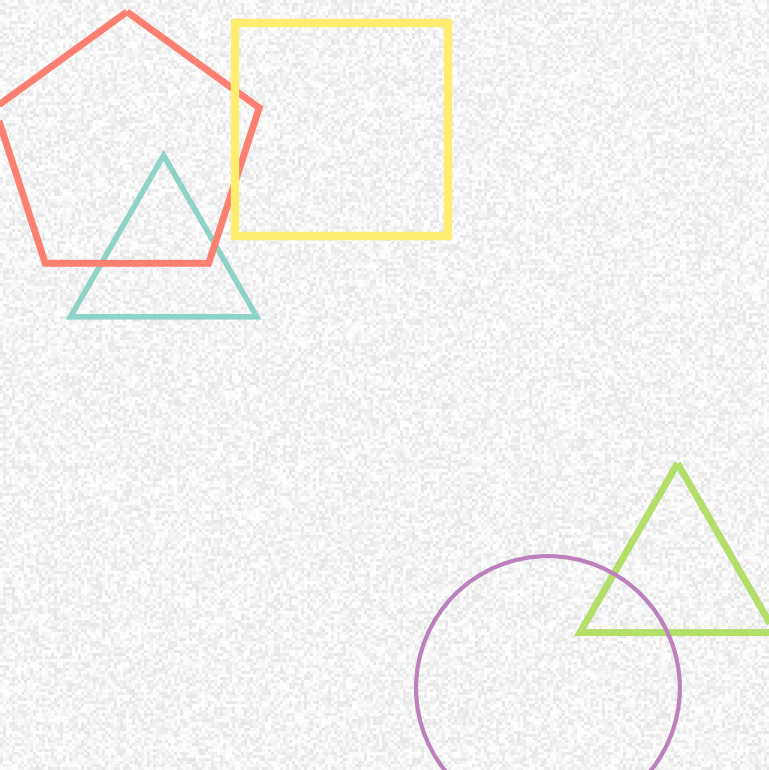[{"shape": "triangle", "thickness": 2, "radius": 0.7, "center": [0.213, 0.658]}, {"shape": "pentagon", "thickness": 2.5, "radius": 0.9, "center": [0.165, 0.804]}, {"shape": "triangle", "thickness": 2.5, "radius": 0.73, "center": [0.88, 0.252]}, {"shape": "circle", "thickness": 1.5, "radius": 0.86, "center": [0.712, 0.106]}, {"shape": "square", "thickness": 3, "radius": 0.69, "center": [0.444, 0.831]}]